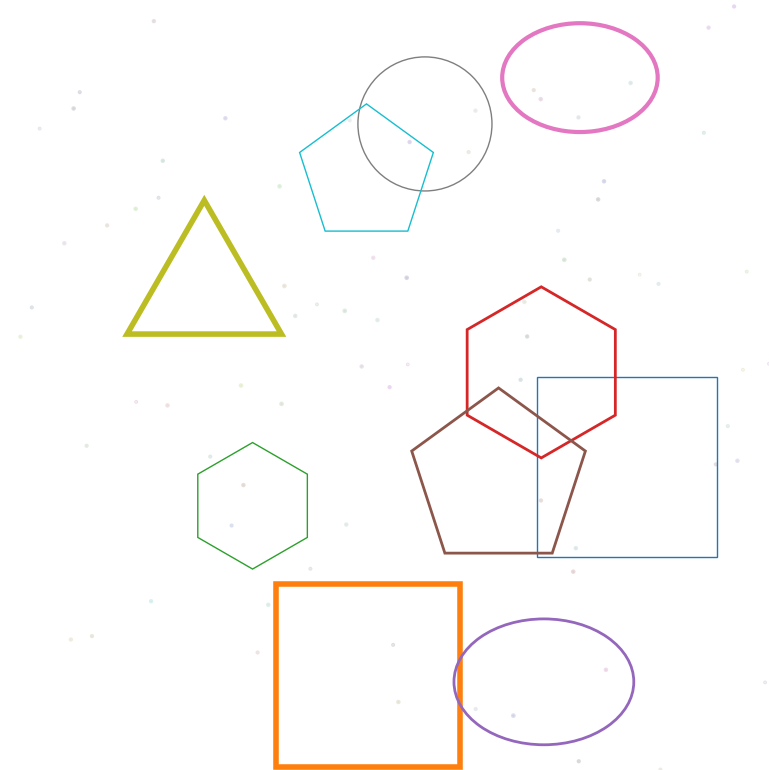[{"shape": "square", "thickness": 0.5, "radius": 0.58, "center": [0.815, 0.394]}, {"shape": "square", "thickness": 2, "radius": 0.6, "center": [0.478, 0.122]}, {"shape": "hexagon", "thickness": 0.5, "radius": 0.41, "center": [0.328, 0.343]}, {"shape": "hexagon", "thickness": 1, "radius": 0.56, "center": [0.703, 0.516]}, {"shape": "oval", "thickness": 1, "radius": 0.58, "center": [0.706, 0.115]}, {"shape": "pentagon", "thickness": 1, "radius": 0.59, "center": [0.647, 0.378]}, {"shape": "oval", "thickness": 1.5, "radius": 0.5, "center": [0.753, 0.899]}, {"shape": "circle", "thickness": 0.5, "radius": 0.44, "center": [0.552, 0.839]}, {"shape": "triangle", "thickness": 2, "radius": 0.58, "center": [0.265, 0.624]}, {"shape": "pentagon", "thickness": 0.5, "radius": 0.46, "center": [0.476, 0.774]}]